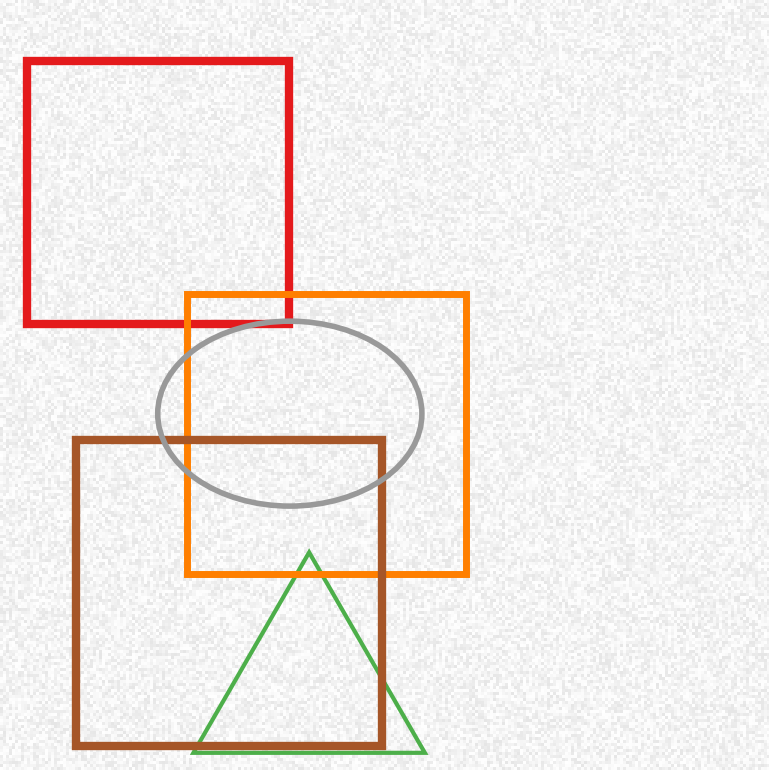[{"shape": "square", "thickness": 3, "radius": 0.85, "center": [0.205, 0.75]}, {"shape": "triangle", "thickness": 1.5, "radius": 0.87, "center": [0.401, 0.109]}, {"shape": "square", "thickness": 2.5, "radius": 0.91, "center": [0.424, 0.436]}, {"shape": "square", "thickness": 3, "radius": 0.99, "center": [0.297, 0.23]}, {"shape": "oval", "thickness": 2, "radius": 0.86, "center": [0.376, 0.463]}]